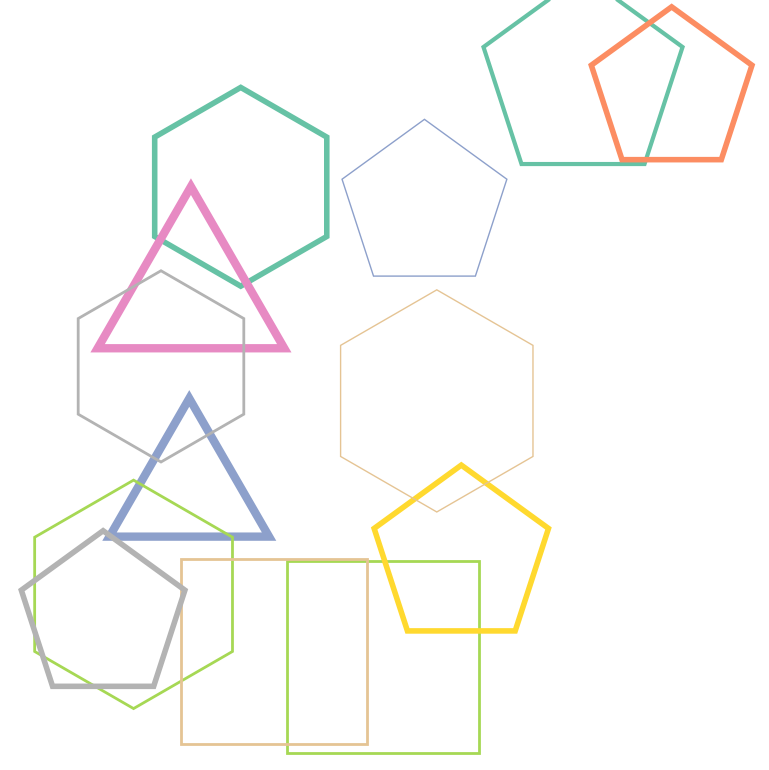[{"shape": "pentagon", "thickness": 1.5, "radius": 0.68, "center": [0.757, 0.897]}, {"shape": "hexagon", "thickness": 2, "radius": 0.65, "center": [0.313, 0.757]}, {"shape": "pentagon", "thickness": 2, "radius": 0.55, "center": [0.872, 0.881]}, {"shape": "triangle", "thickness": 3, "radius": 0.6, "center": [0.246, 0.363]}, {"shape": "pentagon", "thickness": 0.5, "radius": 0.56, "center": [0.551, 0.732]}, {"shape": "triangle", "thickness": 3, "radius": 0.7, "center": [0.248, 0.618]}, {"shape": "square", "thickness": 1, "radius": 0.62, "center": [0.497, 0.147]}, {"shape": "hexagon", "thickness": 1, "radius": 0.74, "center": [0.173, 0.228]}, {"shape": "pentagon", "thickness": 2, "radius": 0.6, "center": [0.599, 0.277]}, {"shape": "square", "thickness": 1, "radius": 0.6, "center": [0.356, 0.154]}, {"shape": "hexagon", "thickness": 0.5, "radius": 0.72, "center": [0.567, 0.479]}, {"shape": "pentagon", "thickness": 2, "radius": 0.56, "center": [0.134, 0.199]}, {"shape": "hexagon", "thickness": 1, "radius": 0.62, "center": [0.209, 0.524]}]